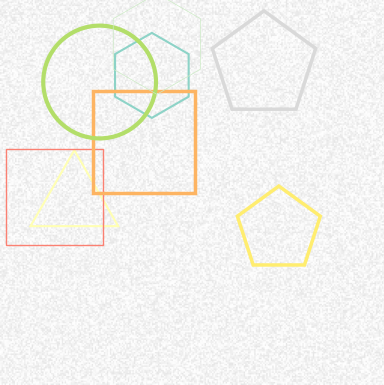[{"shape": "hexagon", "thickness": 1.5, "radius": 0.55, "center": [0.394, 0.804]}, {"shape": "triangle", "thickness": 1.5, "radius": 0.66, "center": [0.193, 0.478]}, {"shape": "square", "thickness": 1, "radius": 0.63, "center": [0.142, 0.488]}, {"shape": "square", "thickness": 2.5, "radius": 0.66, "center": [0.374, 0.632]}, {"shape": "circle", "thickness": 3, "radius": 0.73, "center": [0.259, 0.787]}, {"shape": "pentagon", "thickness": 2.5, "radius": 0.71, "center": [0.686, 0.831]}, {"shape": "hexagon", "thickness": 0.5, "radius": 0.65, "center": [0.407, 0.886]}, {"shape": "pentagon", "thickness": 2.5, "radius": 0.57, "center": [0.724, 0.403]}]